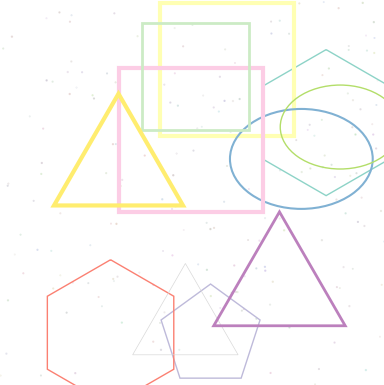[{"shape": "hexagon", "thickness": 1, "radius": 0.95, "center": [0.847, 0.682]}, {"shape": "square", "thickness": 3, "radius": 0.87, "center": [0.59, 0.82]}, {"shape": "pentagon", "thickness": 1, "radius": 0.68, "center": [0.547, 0.127]}, {"shape": "hexagon", "thickness": 1, "radius": 0.95, "center": [0.287, 0.136]}, {"shape": "oval", "thickness": 1.5, "radius": 0.93, "center": [0.783, 0.587]}, {"shape": "oval", "thickness": 1, "radius": 0.78, "center": [0.884, 0.67]}, {"shape": "square", "thickness": 3, "radius": 0.94, "center": [0.496, 0.636]}, {"shape": "triangle", "thickness": 0.5, "radius": 0.79, "center": [0.481, 0.158]}, {"shape": "triangle", "thickness": 2, "radius": 0.99, "center": [0.726, 0.252]}, {"shape": "square", "thickness": 2, "radius": 0.69, "center": [0.507, 0.801]}, {"shape": "triangle", "thickness": 3, "radius": 0.97, "center": [0.308, 0.563]}]